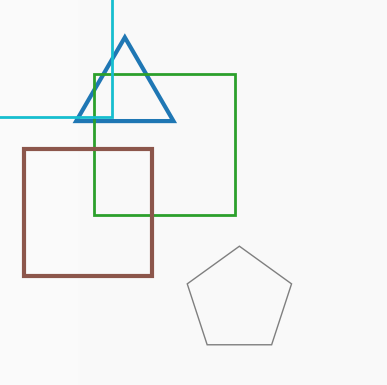[{"shape": "triangle", "thickness": 3, "radius": 0.72, "center": [0.322, 0.758]}, {"shape": "square", "thickness": 2, "radius": 0.91, "center": [0.424, 0.625]}, {"shape": "square", "thickness": 3, "radius": 0.83, "center": [0.227, 0.448]}, {"shape": "pentagon", "thickness": 1, "radius": 0.71, "center": [0.618, 0.219]}, {"shape": "square", "thickness": 2, "radius": 0.82, "center": [0.125, 0.86]}]